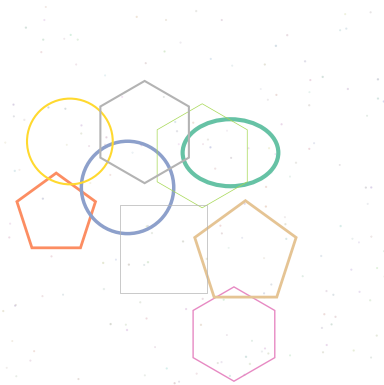[{"shape": "oval", "thickness": 3, "radius": 0.62, "center": [0.599, 0.603]}, {"shape": "pentagon", "thickness": 2, "radius": 0.54, "center": [0.146, 0.443]}, {"shape": "circle", "thickness": 2.5, "radius": 0.6, "center": [0.331, 0.513]}, {"shape": "hexagon", "thickness": 1, "radius": 0.61, "center": [0.608, 0.132]}, {"shape": "hexagon", "thickness": 0.5, "radius": 0.68, "center": [0.525, 0.595]}, {"shape": "circle", "thickness": 1.5, "radius": 0.56, "center": [0.181, 0.633]}, {"shape": "pentagon", "thickness": 2, "radius": 0.69, "center": [0.637, 0.34]}, {"shape": "square", "thickness": 0.5, "radius": 0.57, "center": [0.425, 0.353]}, {"shape": "hexagon", "thickness": 1.5, "radius": 0.66, "center": [0.376, 0.657]}]